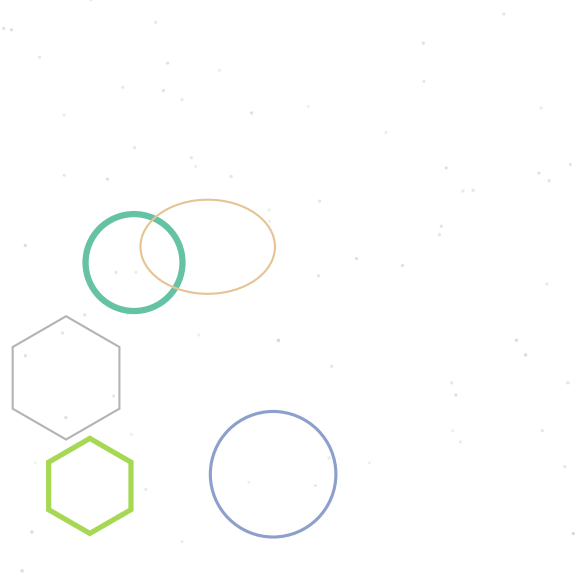[{"shape": "circle", "thickness": 3, "radius": 0.42, "center": [0.232, 0.544]}, {"shape": "circle", "thickness": 1.5, "radius": 0.54, "center": [0.473, 0.178]}, {"shape": "hexagon", "thickness": 2.5, "radius": 0.41, "center": [0.156, 0.158]}, {"shape": "oval", "thickness": 1, "radius": 0.58, "center": [0.36, 0.572]}, {"shape": "hexagon", "thickness": 1, "radius": 0.53, "center": [0.114, 0.345]}]